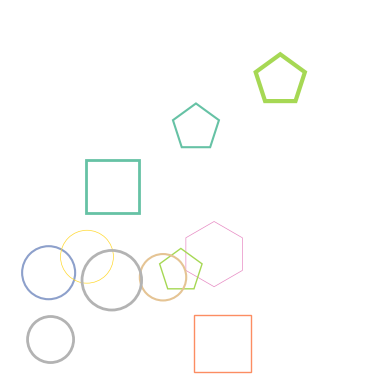[{"shape": "square", "thickness": 2, "radius": 0.34, "center": [0.293, 0.516]}, {"shape": "pentagon", "thickness": 1.5, "radius": 0.31, "center": [0.509, 0.668]}, {"shape": "square", "thickness": 1, "radius": 0.37, "center": [0.578, 0.108]}, {"shape": "circle", "thickness": 1.5, "radius": 0.34, "center": [0.126, 0.292]}, {"shape": "hexagon", "thickness": 0.5, "radius": 0.42, "center": [0.556, 0.34]}, {"shape": "pentagon", "thickness": 3, "radius": 0.34, "center": [0.728, 0.792]}, {"shape": "pentagon", "thickness": 1, "radius": 0.29, "center": [0.47, 0.297]}, {"shape": "circle", "thickness": 0.5, "radius": 0.34, "center": [0.226, 0.333]}, {"shape": "circle", "thickness": 1.5, "radius": 0.3, "center": [0.423, 0.28]}, {"shape": "circle", "thickness": 2, "radius": 0.39, "center": [0.29, 0.272]}, {"shape": "circle", "thickness": 2, "radius": 0.3, "center": [0.131, 0.118]}]